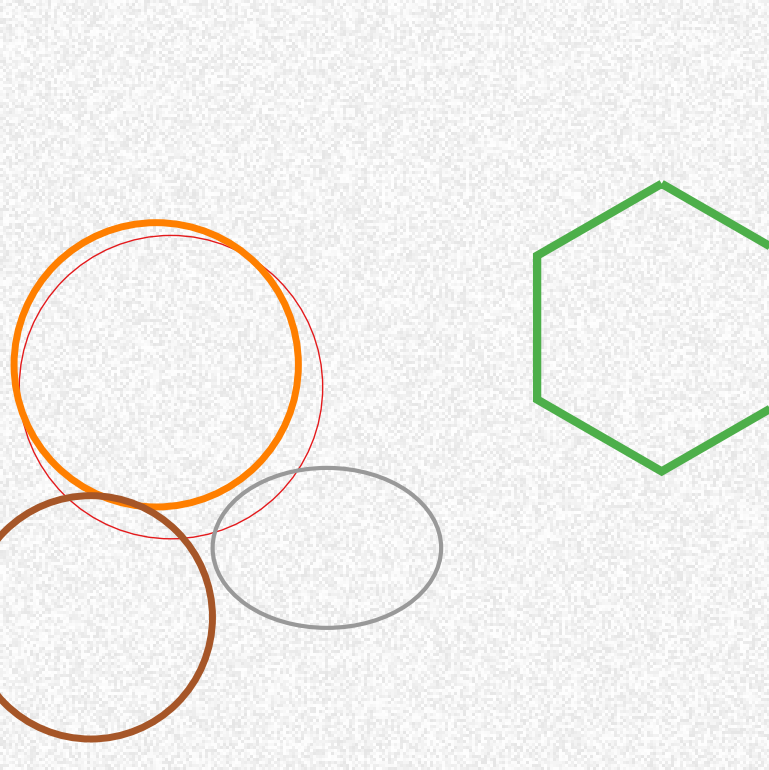[{"shape": "circle", "thickness": 0.5, "radius": 0.99, "center": [0.222, 0.497]}, {"shape": "hexagon", "thickness": 3, "radius": 0.93, "center": [0.859, 0.575]}, {"shape": "circle", "thickness": 2.5, "radius": 0.92, "center": [0.203, 0.526]}, {"shape": "circle", "thickness": 2.5, "radius": 0.79, "center": [0.118, 0.198]}, {"shape": "oval", "thickness": 1.5, "radius": 0.74, "center": [0.425, 0.288]}]